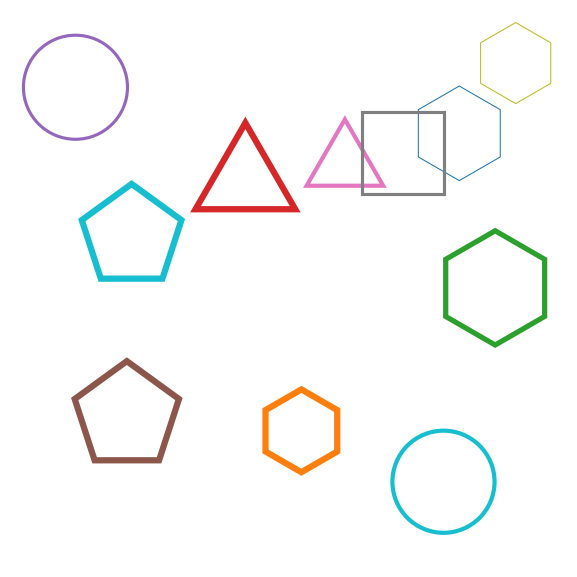[{"shape": "hexagon", "thickness": 0.5, "radius": 0.41, "center": [0.795, 0.768]}, {"shape": "hexagon", "thickness": 3, "radius": 0.36, "center": [0.522, 0.253]}, {"shape": "hexagon", "thickness": 2.5, "radius": 0.49, "center": [0.857, 0.501]}, {"shape": "triangle", "thickness": 3, "radius": 0.5, "center": [0.425, 0.687]}, {"shape": "circle", "thickness": 1.5, "radius": 0.45, "center": [0.131, 0.848]}, {"shape": "pentagon", "thickness": 3, "radius": 0.47, "center": [0.22, 0.279]}, {"shape": "triangle", "thickness": 2, "radius": 0.38, "center": [0.597, 0.716]}, {"shape": "square", "thickness": 1.5, "radius": 0.35, "center": [0.698, 0.734]}, {"shape": "hexagon", "thickness": 0.5, "radius": 0.35, "center": [0.893, 0.89]}, {"shape": "circle", "thickness": 2, "radius": 0.44, "center": [0.768, 0.165]}, {"shape": "pentagon", "thickness": 3, "radius": 0.45, "center": [0.228, 0.59]}]